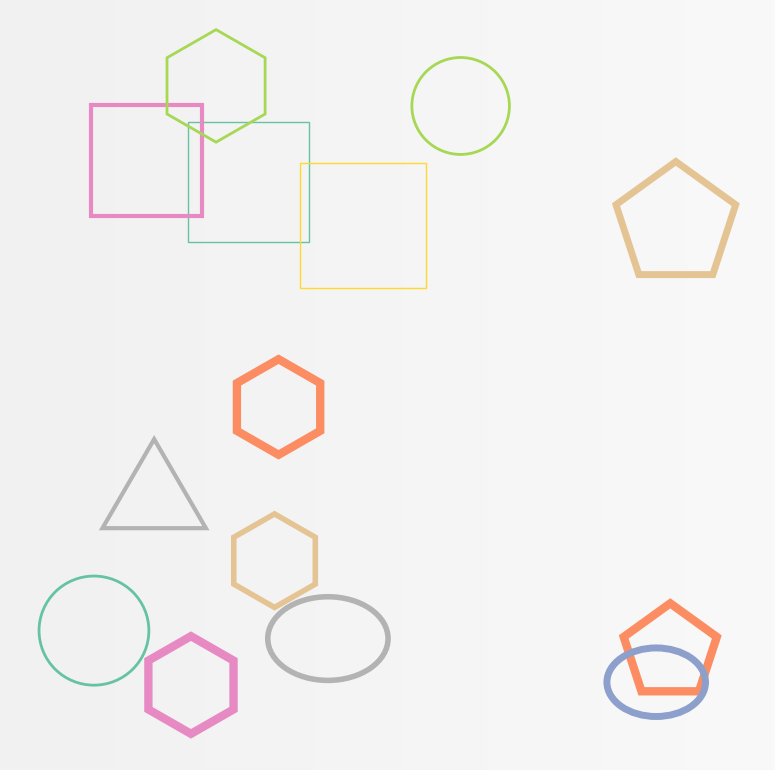[{"shape": "square", "thickness": 0.5, "radius": 0.39, "center": [0.321, 0.764]}, {"shape": "circle", "thickness": 1, "radius": 0.35, "center": [0.121, 0.181]}, {"shape": "hexagon", "thickness": 3, "radius": 0.31, "center": [0.359, 0.471]}, {"shape": "pentagon", "thickness": 3, "radius": 0.32, "center": [0.865, 0.153]}, {"shape": "oval", "thickness": 2.5, "radius": 0.32, "center": [0.847, 0.114]}, {"shape": "square", "thickness": 1.5, "radius": 0.36, "center": [0.189, 0.792]}, {"shape": "hexagon", "thickness": 3, "radius": 0.32, "center": [0.246, 0.11]}, {"shape": "circle", "thickness": 1, "radius": 0.31, "center": [0.594, 0.862]}, {"shape": "hexagon", "thickness": 1, "radius": 0.37, "center": [0.279, 0.888]}, {"shape": "square", "thickness": 0.5, "radius": 0.41, "center": [0.468, 0.707]}, {"shape": "hexagon", "thickness": 2, "radius": 0.3, "center": [0.354, 0.272]}, {"shape": "pentagon", "thickness": 2.5, "radius": 0.41, "center": [0.872, 0.709]}, {"shape": "triangle", "thickness": 1.5, "radius": 0.39, "center": [0.199, 0.353]}, {"shape": "oval", "thickness": 2, "radius": 0.39, "center": [0.423, 0.171]}]